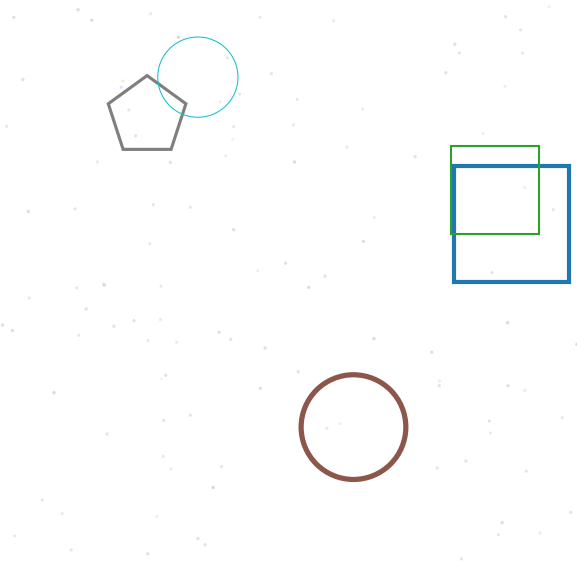[{"shape": "square", "thickness": 2, "radius": 0.5, "center": [0.885, 0.611]}, {"shape": "square", "thickness": 1, "radius": 0.38, "center": [0.857, 0.67]}, {"shape": "circle", "thickness": 2.5, "radius": 0.45, "center": [0.612, 0.26]}, {"shape": "pentagon", "thickness": 1.5, "radius": 0.35, "center": [0.255, 0.798]}, {"shape": "circle", "thickness": 0.5, "radius": 0.35, "center": [0.343, 0.866]}]